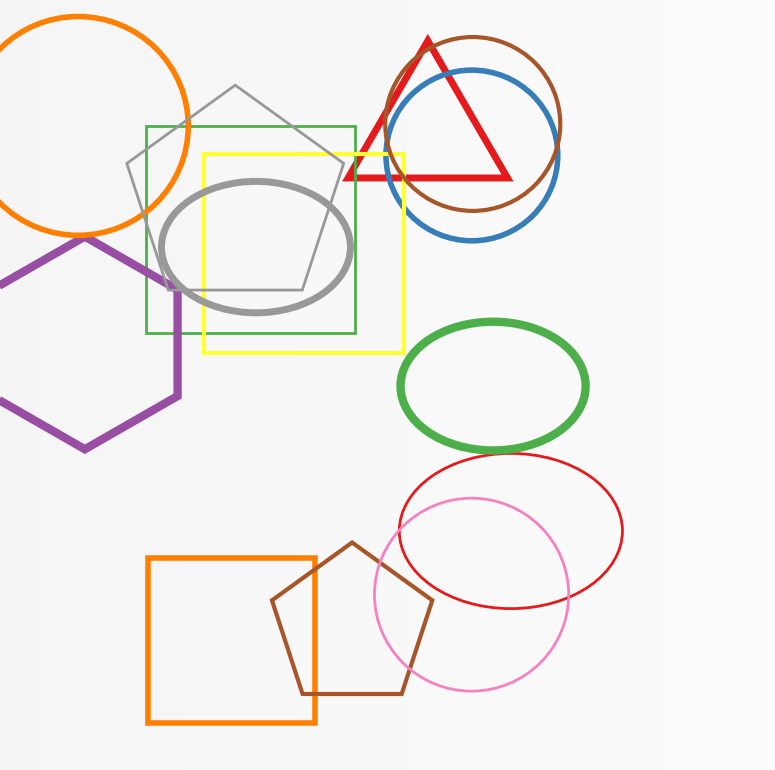[{"shape": "oval", "thickness": 1, "radius": 0.72, "center": [0.659, 0.31]}, {"shape": "triangle", "thickness": 2.5, "radius": 0.59, "center": [0.552, 0.828]}, {"shape": "circle", "thickness": 2, "radius": 0.55, "center": [0.609, 0.798]}, {"shape": "square", "thickness": 1, "radius": 0.67, "center": [0.323, 0.702]}, {"shape": "oval", "thickness": 3, "radius": 0.6, "center": [0.636, 0.499]}, {"shape": "hexagon", "thickness": 3, "radius": 0.69, "center": [0.109, 0.555]}, {"shape": "circle", "thickness": 2, "radius": 0.71, "center": [0.101, 0.836]}, {"shape": "square", "thickness": 2, "radius": 0.54, "center": [0.299, 0.168]}, {"shape": "square", "thickness": 1.5, "radius": 0.64, "center": [0.392, 0.671]}, {"shape": "pentagon", "thickness": 1.5, "radius": 0.54, "center": [0.454, 0.187]}, {"shape": "circle", "thickness": 1.5, "radius": 0.56, "center": [0.61, 0.839]}, {"shape": "circle", "thickness": 1, "radius": 0.63, "center": [0.608, 0.228]}, {"shape": "oval", "thickness": 2.5, "radius": 0.61, "center": [0.33, 0.679]}, {"shape": "pentagon", "thickness": 1, "radius": 0.74, "center": [0.304, 0.742]}]